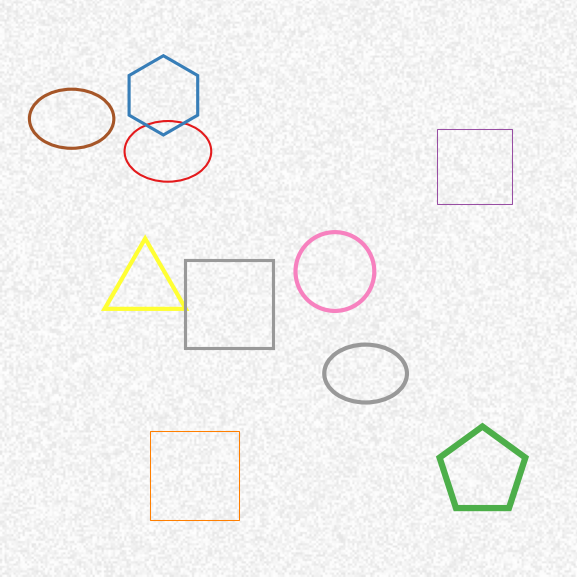[{"shape": "oval", "thickness": 1, "radius": 0.38, "center": [0.291, 0.737]}, {"shape": "hexagon", "thickness": 1.5, "radius": 0.34, "center": [0.283, 0.834]}, {"shape": "pentagon", "thickness": 3, "radius": 0.39, "center": [0.835, 0.183]}, {"shape": "square", "thickness": 0.5, "radius": 0.33, "center": [0.822, 0.711]}, {"shape": "square", "thickness": 0.5, "radius": 0.39, "center": [0.337, 0.175]}, {"shape": "triangle", "thickness": 2, "radius": 0.41, "center": [0.251, 0.505]}, {"shape": "oval", "thickness": 1.5, "radius": 0.37, "center": [0.124, 0.794]}, {"shape": "circle", "thickness": 2, "radius": 0.34, "center": [0.58, 0.529]}, {"shape": "square", "thickness": 1.5, "radius": 0.38, "center": [0.397, 0.473]}, {"shape": "oval", "thickness": 2, "radius": 0.36, "center": [0.633, 0.352]}]